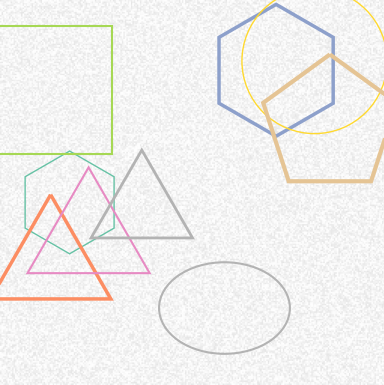[{"shape": "hexagon", "thickness": 1, "radius": 0.67, "center": [0.181, 0.474]}, {"shape": "triangle", "thickness": 2.5, "radius": 0.9, "center": [0.132, 0.314]}, {"shape": "hexagon", "thickness": 2.5, "radius": 0.86, "center": [0.717, 0.817]}, {"shape": "triangle", "thickness": 1.5, "radius": 0.92, "center": [0.23, 0.382]}, {"shape": "square", "thickness": 1.5, "radius": 0.83, "center": [0.124, 0.766]}, {"shape": "circle", "thickness": 1, "radius": 0.94, "center": [0.817, 0.842]}, {"shape": "pentagon", "thickness": 3, "radius": 0.91, "center": [0.857, 0.677]}, {"shape": "triangle", "thickness": 2, "radius": 0.76, "center": [0.368, 0.458]}, {"shape": "oval", "thickness": 1.5, "radius": 0.85, "center": [0.583, 0.2]}]